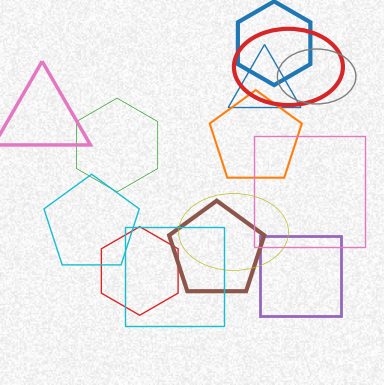[{"shape": "hexagon", "thickness": 3, "radius": 0.54, "center": [0.712, 0.888]}, {"shape": "triangle", "thickness": 1, "radius": 0.55, "center": [0.687, 0.775]}, {"shape": "pentagon", "thickness": 1.5, "radius": 0.63, "center": [0.664, 0.64]}, {"shape": "hexagon", "thickness": 0.5, "radius": 0.61, "center": [0.304, 0.623]}, {"shape": "oval", "thickness": 3, "radius": 0.71, "center": [0.749, 0.826]}, {"shape": "hexagon", "thickness": 1, "radius": 0.58, "center": [0.363, 0.296]}, {"shape": "square", "thickness": 2, "radius": 0.52, "center": [0.78, 0.283]}, {"shape": "pentagon", "thickness": 3, "radius": 0.65, "center": [0.563, 0.349]}, {"shape": "triangle", "thickness": 2.5, "radius": 0.72, "center": [0.109, 0.696]}, {"shape": "square", "thickness": 1, "radius": 0.72, "center": [0.803, 0.503]}, {"shape": "oval", "thickness": 1, "radius": 0.51, "center": [0.822, 0.801]}, {"shape": "oval", "thickness": 0.5, "radius": 0.71, "center": [0.607, 0.398]}, {"shape": "square", "thickness": 1, "radius": 0.64, "center": [0.453, 0.282]}, {"shape": "pentagon", "thickness": 1, "radius": 0.65, "center": [0.238, 0.417]}]